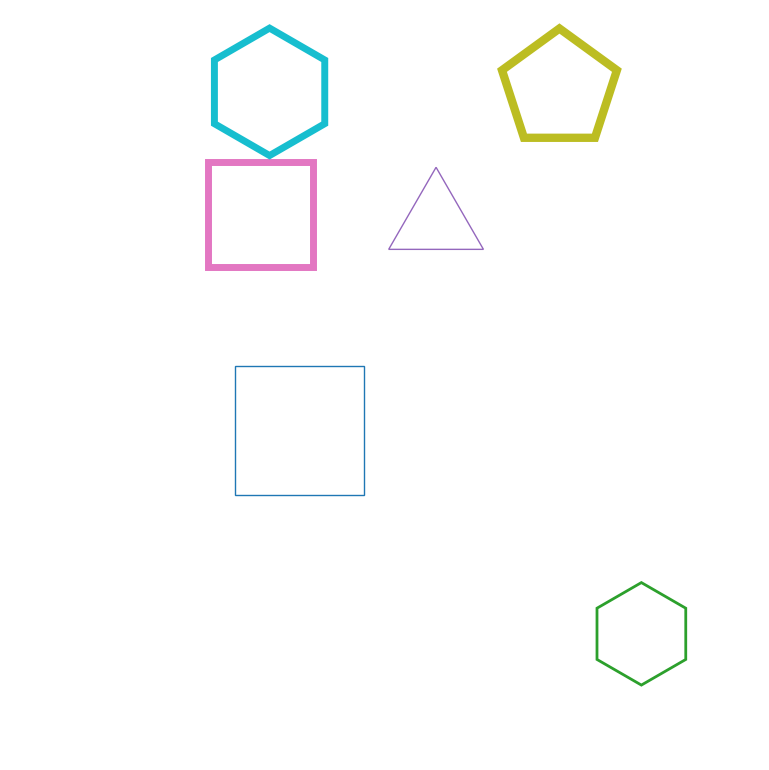[{"shape": "square", "thickness": 0.5, "radius": 0.42, "center": [0.389, 0.441]}, {"shape": "hexagon", "thickness": 1, "radius": 0.33, "center": [0.833, 0.177]}, {"shape": "triangle", "thickness": 0.5, "radius": 0.36, "center": [0.566, 0.712]}, {"shape": "square", "thickness": 2.5, "radius": 0.34, "center": [0.338, 0.722]}, {"shape": "pentagon", "thickness": 3, "radius": 0.39, "center": [0.727, 0.885]}, {"shape": "hexagon", "thickness": 2.5, "radius": 0.41, "center": [0.35, 0.881]}]